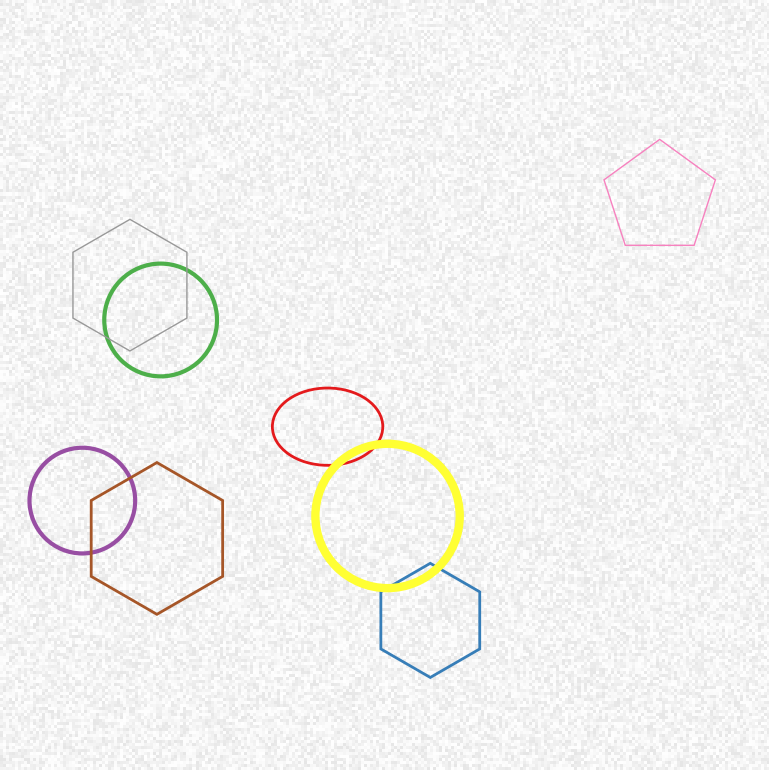[{"shape": "oval", "thickness": 1, "radius": 0.36, "center": [0.425, 0.446]}, {"shape": "hexagon", "thickness": 1, "radius": 0.37, "center": [0.559, 0.194]}, {"shape": "circle", "thickness": 1.5, "radius": 0.37, "center": [0.209, 0.584]}, {"shape": "circle", "thickness": 1.5, "radius": 0.34, "center": [0.107, 0.35]}, {"shape": "circle", "thickness": 3, "radius": 0.47, "center": [0.503, 0.33]}, {"shape": "hexagon", "thickness": 1, "radius": 0.49, "center": [0.204, 0.301]}, {"shape": "pentagon", "thickness": 0.5, "radius": 0.38, "center": [0.857, 0.743]}, {"shape": "hexagon", "thickness": 0.5, "radius": 0.43, "center": [0.169, 0.63]}]